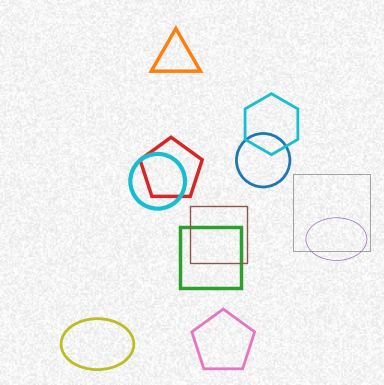[{"shape": "circle", "thickness": 2, "radius": 0.35, "center": [0.684, 0.584]}, {"shape": "triangle", "thickness": 2.5, "radius": 0.37, "center": [0.457, 0.852]}, {"shape": "square", "thickness": 2.5, "radius": 0.4, "center": [0.548, 0.331]}, {"shape": "pentagon", "thickness": 2.5, "radius": 0.42, "center": [0.444, 0.559]}, {"shape": "oval", "thickness": 0.5, "radius": 0.4, "center": [0.874, 0.379]}, {"shape": "square", "thickness": 1, "radius": 0.37, "center": [0.567, 0.392]}, {"shape": "pentagon", "thickness": 2, "radius": 0.43, "center": [0.58, 0.111]}, {"shape": "square", "thickness": 0.5, "radius": 0.5, "center": [0.861, 0.448]}, {"shape": "oval", "thickness": 2, "radius": 0.47, "center": [0.253, 0.106]}, {"shape": "hexagon", "thickness": 2, "radius": 0.4, "center": [0.705, 0.677]}, {"shape": "circle", "thickness": 3, "radius": 0.36, "center": [0.41, 0.529]}]